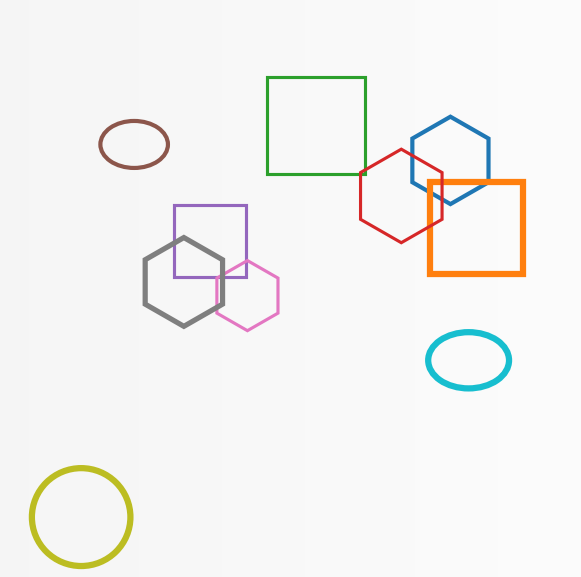[{"shape": "hexagon", "thickness": 2, "radius": 0.38, "center": [0.775, 0.721]}, {"shape": "square", "thickness": 3, "radius": 0.4, "center": [0.82, 0.604]}, {"shape": "square", "thickness": 1.5, "radius": 0.42, "center": [0.543, 0.781]}, {"shape": "hexagon", "thickness": 1.5, "radius": 0.4, "center": [0.69, 0.66]}, {"shape": "square", "thickness": 1.5, "radius": 0.31, "center": [0.362, 0.582]}, {"shape": "oval", "thickness": 2, "radius": 0.29, "center": [0.231, 0.749]}, {"shape": "hexagon", "thickness": 1.5, "radius": 0.3, "center": [0.426, 0.487]}, {"shape": "hexagon", "thickness": 2.5, "radius": 0.38, "center": [0.316, 0.511]}, {"shape": "circle", "thickness": 3, "radius": 0.42, "center": [0.14, 0.104]}, {"shape": "oval", "thickness": 3, "radius": 0.35, "center": [0.806, 0.375]}]